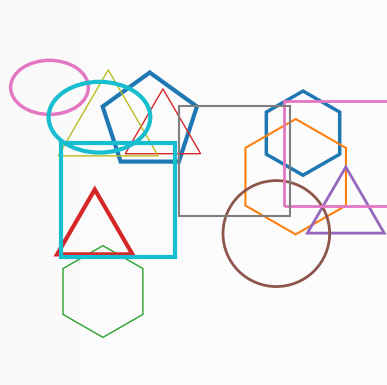[{"shape": "pentagon", "thickness": 3, "radius": 0.64, "center": [0.387, 0.684]}, {"shape": "hexagon", "thickness": 2.5, "radius": 0.55, "center": [0.782, 0.654]}, {"shape": "hexagon", "thickness": 1.5, "radius": 0.75, "center": [0.763, 0.541]}, {"shape": "hexagon", "thickness": 1, "radius": 0.6, "center": [0.266, 0.243]}, {"shape": "triangle", "thickness": 3, "radius": 0.56, "center": [0.245, 0.395]}, {"shape": "triangle", "thickness": 1, "radius": 0.56, "center": [0.421, 0.657]}, {"shape": "triangle", "thickness": 2, "radius": 0.57, "center": [0.892, 0.452]}, {"shape": "circle", "thickness": 2, "radius": 0.69, "center": [0.713, 0.393]}, {"shape": "oval", "thickness": 2.5, "radius": 0.5, "center": [0.128, 0.773]}, {"shape": "square", "thickness": 2, "radius": 0.68, "center": [0.869, 0.602]}, {"shape": "square", "thickness": 1.5, "radius": 0.71, "center": [0.605, 0.582]}, {"shape": "triangle", "thickness": 1, "radius": 0.74, "center": [0.279, 0.67]}, {"shape": "oval", "thickness": 3, "radius": 0.66, "center": [0.257, 0.696]}, {"shape": "square", "thickness": 3, "radius": 0.74, "center": [0.305, 0.48]}]